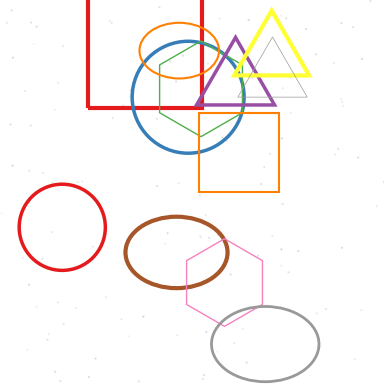[{"shape": "circle", "thickness": 2.5, "radius": 0.56, "center": [0.162, 0.41]}, {"shape": "square", "thickness": 3, "radius": 0.74, "center": [0.376, 0.869]}, {"shape": "circle", "thickness": 2.5, "radius": 0.73, "center": [0.489, 0.747]}, {"shape": "hexagon", "thickness": 1, "radius": 0.62, "center": [0.522, 0.769]}, {"shape": "triangle", "thickness": 2.5, "radius": 0.58, "center": [0.612, 0.786]}, {"shape": "oval", "thickness": 1.5, "radius": 0.52, "center": [0.466, 0.868]}, {"shape": "square", "thickness": 1.5, "radius": 0.52, "center": [0.62, 0.604]}, {"shape": "triangle", "thickness": 3, "radius": 0.56, "center": [0.706, 0.86]}, {"shape": "oval", "thickness": 3, "radius": 0.66, "center": [0.458, 0.344]}, {"shape": "hexagon", "thickness": 1, "radius": 0.57, "center": [0.583, 0.266]}, {"shape": "triangle", "thickness": 0.5, "radius": 0.52, "center": [0.708, 0.8]}, {"shape": "oval", "thickness": 2, "radius": 0.7, "center": [0.689, 0.106]}]